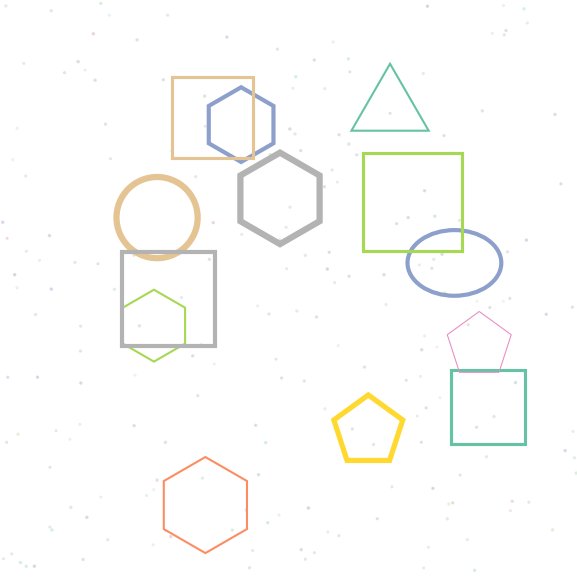[{"shape": "square", "thickness": 1.5, "radius": 0.32, "center": [0.846, 0.294]}, {"shape": "triangle", "thickness": 1, "radius": 0.39, "center": [0.675, 0.811]}, {"shape": "hexagon", "thickness": 1, "radius": 0.42, "center": [0.356, 0.125]}, {"shape": "hexagon", "thickness": 2, "radius": 0.32, "center": [0.418, 0.783]}, {"shape": "oval", "thickness": 2, "radius": 0.41, "center": [0.787, 0.544]}, {"shape": "pentagon", "thickness": 0.5, "radius": 0.29, "center": [0.83, 0.402]}, {"shape": "hexagon", "thickness": 1, "radius": 0.31, "center": [0.267, 0.435]}, {"shape": "square", "thickness": 1.5, "radius": 0.43, "center": [0.714, 0.649]}, {"shape": "pentagon", "thickness": 2.5, "radius": 0.31, "center": [0.638, 0.253]}, {"shape": "circle", "thickness": 3, "radius": 0.35, "center": [0.272, 0.622]}, {"shape": "square", "thickness": 1.5, "radius": 0.35, "center": [0.368, 0.796]}, {"shape": "hexagon", "thickness": 3, "radius": 0.4, "center": [0.485, 0.656]}, {"shape": "square", "thickness": 2, "radius": 0.41, "center": [0.292, 0.481]}]